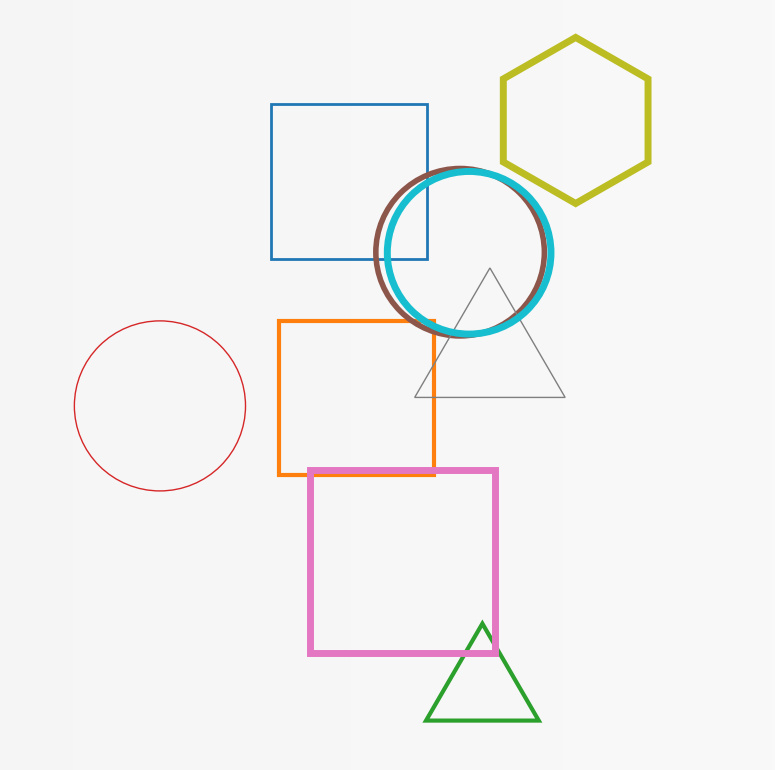[{"shape": "square", "thickness": 1, "radius": 0.5, "center": [0.451, 0.765]}, {"shape": "square", "thickness": 1.5, "radius": 0.5, "center": [0.46, 0.483]}, {"shape": "triangle", "thickness": 1.5, "radius": 0.42, "center": [0.622, 0.106]}, {"shape": "circle", "thickness": 0.5, "radius": 0.55, "center": [0.206, 0.473]}, {"shape": "circle", "thickness": 2, "radius": 0.54, "center": [0.594, 0.672]}, {"shape": "square", "thickness": 2.5, "radius": 0.6, "center": [0.519, 0.271]}, {"shape": "triangle", "thickness": 0.5, "radius": 0.56, "center": [0.632, 0.54]}, {"shape": "hexagon", "thickness": 2.5, "radius": 0.54, "center": [0.743, 0.844]}, {"shape": "circle", "thickness": 2.5, "radius": 0.53, "center": [0.605, 0.672]}]